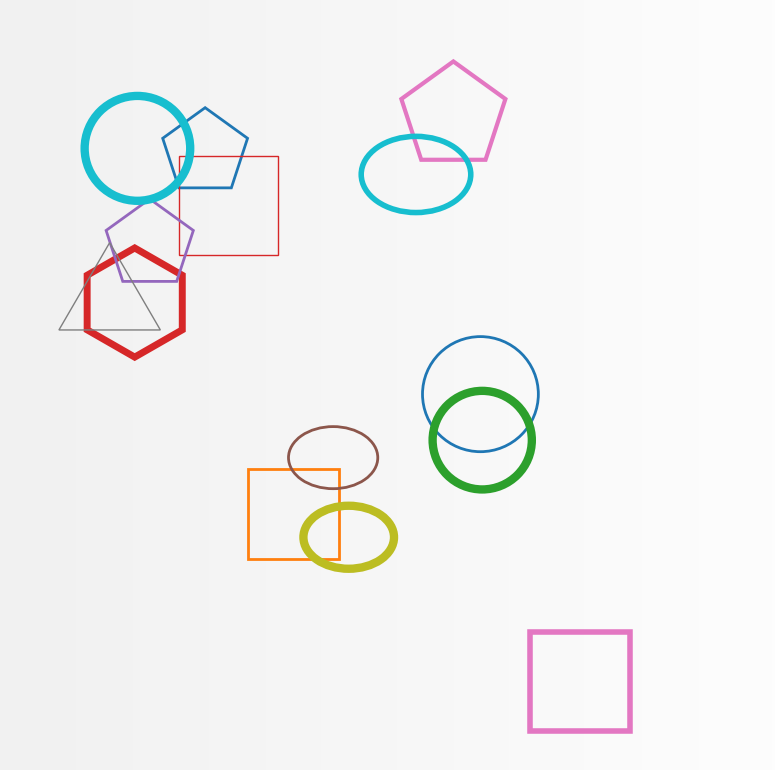[{"shape": "circle", "thickness": 1, "radius": 0.37, "center": [0.62, 0.488]}, {"shape": "pentagon", "thickness": 1, "radius": 0.29, "center": [0.265, 0.803]}, {"shape": "square", "thickness": 1, "radius": 0.29, "center": [0.378, 0.332]}, {"shape": "circle", "thickness": 3, "radius": 0.32, "center": [0.622, 0.428]}, {"shape": "square", "thickness": 0.5, "radius": 0.32, "center": [0.294, 0.733]}, {"shape": "hexagon", "thickness": 2.5, "radius": 0.35, "center": [0.174, 0.607]}, {"shape": "pentagon", "thickness": 1, "radius": 0.3, "center": [0.193, 0.682]}, {"shape": "oval", "thickness": 1, "radius": 0.29, "center": [0.43, 0.406]}, {"shape": "pentagon", "thickness": 1.5, "radius": 0.35, "center": [0.585, 0.85]}, {"shape": "square", "thickness": 2, "radius": 0.32, "center": [0.749, 0.115]}, {"shape": "triangle", "thickness": 0.5, "radius": 0.38, "center": [0.141, 0.609]}, {"shape": "oval", "thickness": 3, "radius": 0.29, "center": [0.45, 0.302]}, {"shape": "oval", "thickness": 2, "radius": 0.35, "center": [0.537, 0.773]}, {"shape": "circle", "thickness": 3, "radius": 0.34, "center": [0.177, 0.807]}]